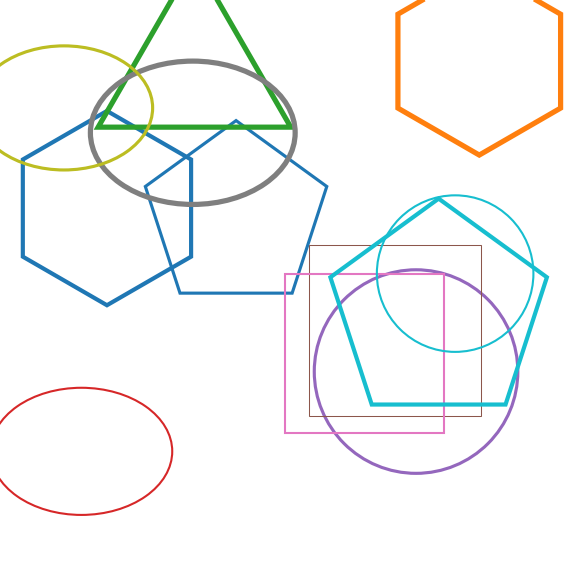[{"shape": "hexagon", "thickness": 2, "radius": 0.84, "center": [0.185, 0.639]}, {"shape": "pentagon", "thickness": 1.5, "radius": 0.83, "center": [0.409, 0.625]}, {"shape": "hexagon", "thickness": 2.5, "radius": 0.81, "center": [0.83, 0.893]}, {"shape": "triangle", "thickness": 2.5, "radius": 0.96, "center": [0.337, 0.875]}, {"shape": "oval", "thickness": 1, "radius": 0.79, "center": [0.141, 0.218]}, {"shape": "circle", "thickness": 1.5, "radius": 0.88, "center": [0.72, 0.356]}, {"shape": "square", "thickness": 0.5, "radius": 0.74, "center": [0.684, 0.427]}, {"shape": "square", "thickness": 1, "radius": 0.69, "center": [0.631, 0.387]}, {"shape": "oval", "thickness": 2.5, "radius": 0.89, "center": [0.334, 0.769]}, {"shape": "oval", "thickness": 1.5, "radius": 0.77, "center": [0.111, 0.812]}, {"shape": "circle", "thickness": 1, "radius": 0.68, "center": [0.788, 0.525]}, {"shape": "pentagon", "thickness": 2, "radius": 0.99, "center": [0.76, 0.458]}]